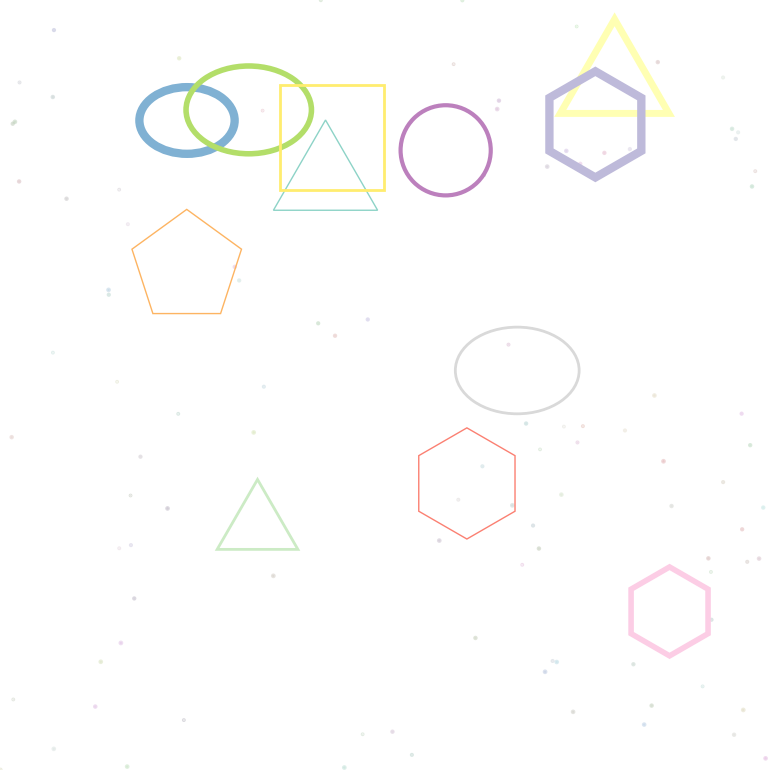[{"shape": "triangle", "thickness": 0.5, "radius": 0.39, "center": [0.423, 0.766]}, {"shape": "triangle", "thickness": 2.5, "radius": 0.41, "center": [0.798, 0.893]}, {"shape": "hexagon", "thickness": 3, "radius": 0.34, "center": [0.773, 0.838]}, {"shape": "hexagon", "thickness": 0.5, "radius": 0.36, "center": [0.606, 0.372]}, {"shape": "oval", "thickness": 3, "radius": 0.31, "center": [0.243, 0.844]}, {"shape": "pentagon", "thickness": 0.5, "radius": 0.37, "center": [0.243, 0.653]}, {"shape": "oval", "thickness": 2, "radius": 0.41, "center": [0.323, 0.857]}, {"shape": "hexagon", "thickness": 2, "radius": 0.29, "center": [0.87, 0.206]}, {"shape": "oval", "thickness": 1, "radius": 0.4, "center": [0.672, 0.519]}, {"shape": "circle", "thickness": 1.5, "radius": 0.29, "center": [0.579, 0.805]}, {"shape": "triangle", "thickness": 1, "radius": 0.3, "center": [0.334, 0.317]}, {"shape": "square", "thickness": 1, "radius": 0.34, "center": [0.431, 0.821]}]